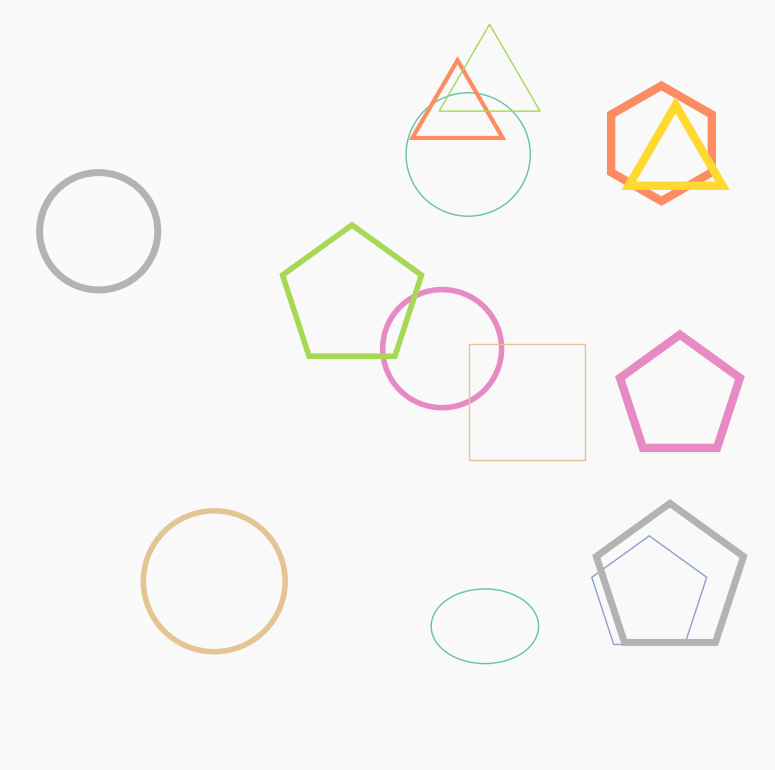[{"shape": "oval", "thickness": 0.5, "radius": 0.35, "center": [0.626, 0.187]}, {"shape": "circle", "thickness": 0.5, "radius": 0.4, "center": [0.604, 0.799]}, {"shape": "triangle", "thickness": 1.5, "radius": 0.34, "center": [0.59, 0.854]}, {"shape": "hexagon", "thickness": 3, "radius": 0.37, "center": [0.854, 0.814]}, {"shape": "pentagon", "thickness": 0.5, "radius": 0.39, "center": [0.838, 0.226]}, {"shape": "pentagon", "thickness": 3, "radius": 0.41, "center": [0.877, 0.484]}, {"shape": "circle", "thickness": 2, "radius": 0.38, "center": [0.57, 0.547]}, {"shape": "pentagon", "thickness": 2, "radius": 0.47, "center": [0.454, 0.614]}, {"shape": "triangle", "thickness": 0.5, "radius": 0.38, "center": [0.632, 0.893]}, {"shape": "triangle", "thickness": 3, "radius": 0.35, "center": [0.872, 0.794]}, {"shape": "square", "thickness": 0.5, "radius": 0.38, "center": [0.68, 0.478]}, {"shape": "circle", "thickness": 2, "radius": 0.46, "center": [0.276, 0.245]}, {"shape": "circle", "thickness": 2.5, "radius": 0.38, "center": [0.127, 0.7]}, {"shape": "pentagon", "thickness": 2.5, "radius": 0.5, "center": [0.864, 0.246]}]